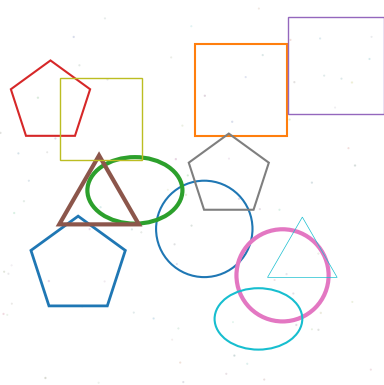[{"shape": "pentagon", "thickness": 2, "radius": 0.64, "center": [0.203, 0.31]}, {"shape": "circle", "thickness": 1.5, "radius": 0.63, "center": [0.531, 0.405]}, {"shape": "square", "thickness": 1.5, "radius": 0.6, "center": [0.625, 0.766]}, {"shape": "oval", "thickness": 3, "radius": 0.62, "center": [0.35, 0.505]}, {"shape": "pentagon", "thickness": 1.5, "radius": 0.54, "center": [0.131, 0.735]}, {"shape": "square", "thickness": 1, "radius": 0.63, "center": [0.873, 0.831]}, {"shape": "triangle", "thickness": 3, "radius": 0.6, "center": [0.257, 0.477]}, {"shape": "circle", "thickness": 3, "radius": 0.6, "center": [0.734, 0.285]}, {"shape": "pentagon", "thickness": 1.5, "radius": 0.55, "center": [0.594, 0.544]}, {"shape": "square", "thickness": 1, "radius": 0.53, "center": [0.262, 0.69]}, {"shape": "triangle", "thickness": 0.5, "radius": 0.52, "center": [0.785, 0.332]}, {"shape": "oval", "thickness": 1.5, "radius": 0.57, "center": [0.671, 0.172]}]